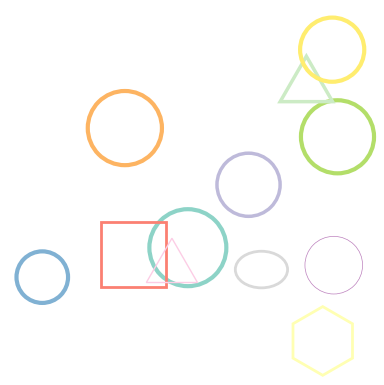[{"shape": "circle", "thickness": 3, "radius": 0.5, "center": [0.488, 0.357]}, {"shape": "hexagon", "thickness": 2, "radius": 0.45, "center": [0.838, 0.114]}, {"shape": "circle", "thickness": 2.5, "radius": 0.41, "center": [0.646, 0.52]}, {"shape": "square", "thickness": 2, "radius": 0.43, "center": [0.347, 0.339]}, {"shape": "circle", "thickness": 3, "radius": 0.33, "center": [0.11, 0.28]}, {"shape": "circle", "thickness": 3, "radius": 0.48, "center": [0.324, 0.667]}, {"shape": "circle", "thickness": 3, "radius": 0.47, "center": [0.877, 0.645]}, {"shape": "triangle", "thickness": 1, "radius": 0.38, "center": [0.447, 0.305]}, {"shape": "oval", "thickness": 2, "radius": 0.34, "center": [0.679, 0.3]}, {"shape": "circle", "thickness": 0.5, "radius": 0.37, "center": [0.867, 0.311]}, {"shape": "triangle", "thickness": 2.5, "radius": 0.39, "center": [0.796, 0.775]}, {"shape": "circle", "thickness": 3, "radius": 0.42, "center": [0.863, 0.871]}]